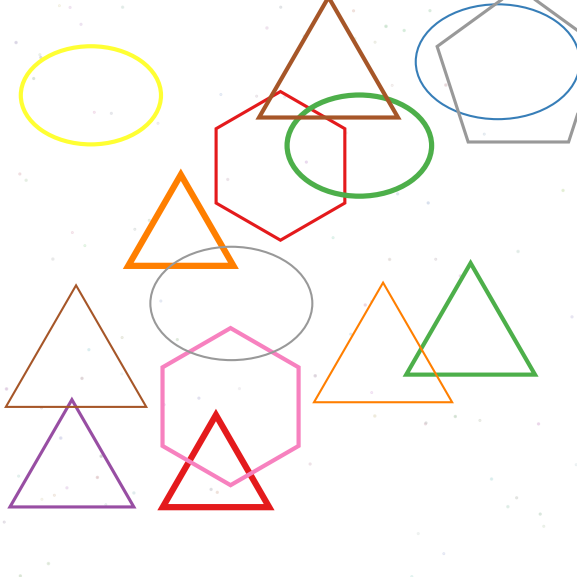[{"shape": "triangle", "thickness": 3, "radius": 0.53, "center": [0.374, 0.174]}, {"shape": "hexagon", "thickness": 1.5, "radius": 0.64, "center": [0.486, 0.712]}, {"shape": "oval", "thickness": 1, "radius": 0.71, "center": [0.862, 0.892]}, {"shape": "triangle", "thickness": 2, "radius": 0.64, "center": [0.815, 0.415]}, {"shape": "oval", "thickness": 2.5, "radius": 0.63, "center": [0.622, 0.747]}, {"shape": "triangle", "thickness": 1.5, "radius": 0.62, "center": [0.124, 0.183]}, {"shape": "triangle", "thickness": 3, "radius": 0.53, "center": [0.313, 0.591]}, {"shape": "triangle", "thickness": 1, "radius": 0.69, "center": [0.663, 0.372]}, {"shape": "oval", "thickness": 2, "radius": 0.61, "center": [0.157, 0.834]}, {"shape": "triangle", "thickness": 1, "radius": 0.7, "center": [0.132, 0.365]}, {"shape": "triangle", "thickness": 2, "radius": 0.69, "center": [0.569, 0.865]}, {"shape": "hexagon", "thickness": 2, "radius": 0.68, "center": [0.399, 0.295]}, {"shape": "oval", "thickness": 1, "radius": 0.7, "center": [0.401, 0.474]}, {"shape": "pentagon", "thickness": 1.5, "radius": 0.74, "center": [0.898, 0.873]}]